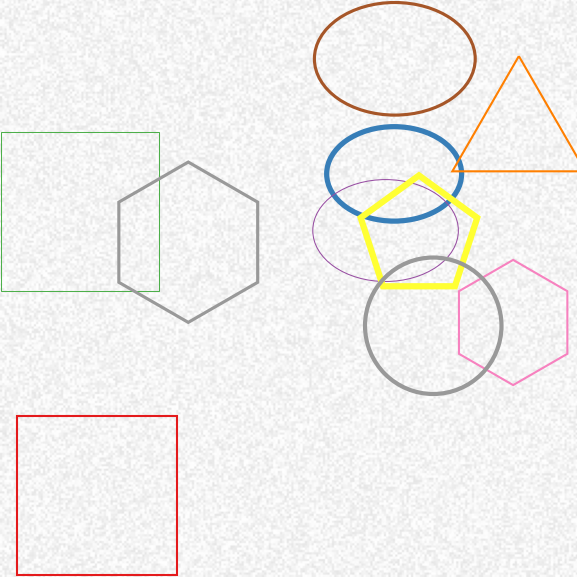[{"shape": "square", "thickness": 1, "radius": 0.69, "center": [0.168, 0.141]}, {"shape": "oval", "thickness": 2.5, "radius": 0.58, "center": [0.682, 0.698]}, {"shape": "square", "thickness": 0.5, "radius": 0.69, "center": [0.139, 0.633]}, {"shape": "oval", "thickness": 0.5, "radius": 0.63, "center": [0.668, 0.6]}, {"shape": "triangle", "thickness": 1, "radius": 0.67, "center": [0.898, 0.769]}, {"shape": "pentagon", "thickness": 3, "radius": 0.53, "center": [0.725, 0.589]}, {"shape": "oval", "thickness": 1.5, "radius": 0.7, "center": [0.684, 0.897]}, {"shape": "hexagon", "thickness": 1, "radius": 0.54, "center": [0.889, 0.441]}, {"shape": "hexagon", "thickness": 1.5, "radius": 0.69, "center": [0.326, 0.58]}, {"shape": "circle", "thickness": 2, "radius": 0.59, "center": [0.75, 0.435]}]